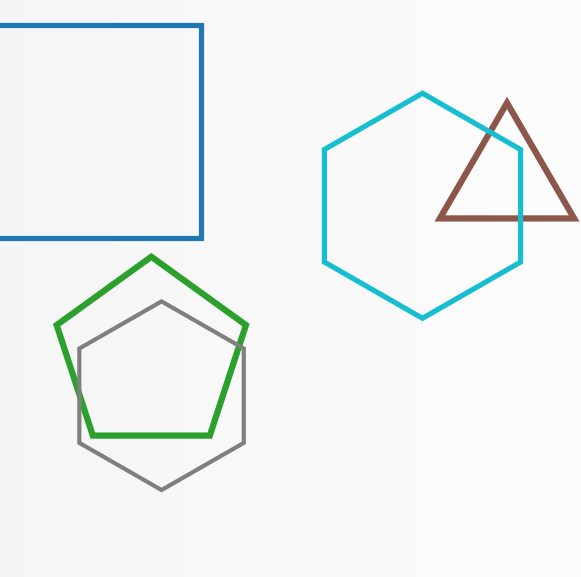[{"shape": "square", "thickness": 2.5, "radius": 0.92, "center": [0.162, 0.771]}, {"shape": "pentagon", "thickness": 3, "radius": 0.86, "center": [0.26, 0.383]}, {"shape": "triangle", "thickness": 3, "radius": 0.67, "center": [0.872, 0.688]}, {"shape": "hexagon", "thickness": 2, "radius": 0.82, "center": [0.278, 0.314]}, {"shape": "hexagon", "thickness": 2.5, "radius": 0.97, "center": [0.727, 0.643]}]